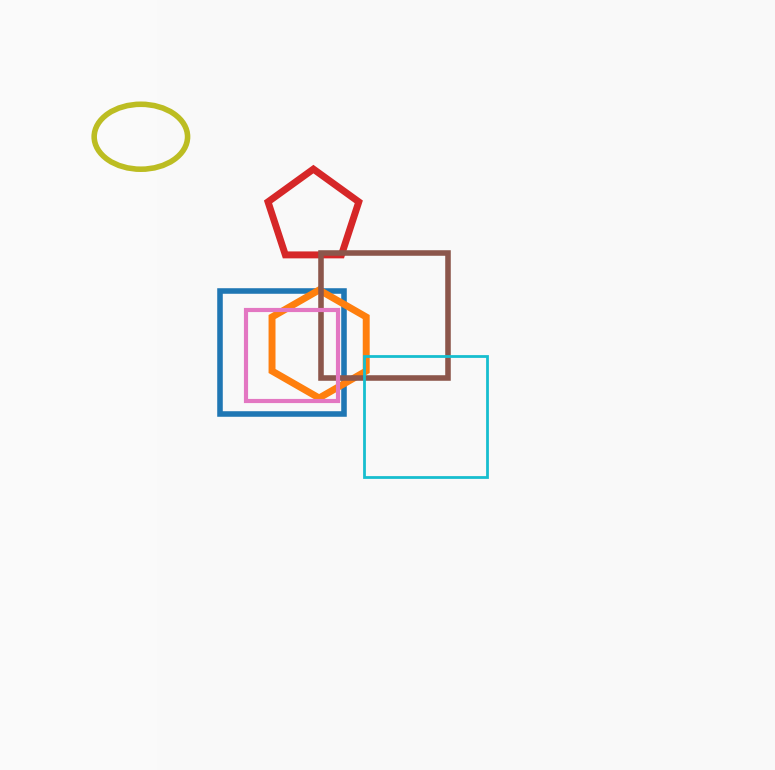[{"shape": "square", "thickness": 2, "radius": 0.4, "center": [0.364, 0.542]}, {"shape": "hexagon", "thickness": 2.5, "radius": 0.35, "center": [0.412, 0.553]}, {"shape": "pentagon", "thickness": 2.5, "radius": 0.31, "center": [0.404, 0.719]}, {"shape": "square", "thickness": 2, "radius": 0.41, "center": [0.496, 0.59]}, {"shape": "square", "thickness": 1.5, "radius": 0.3, "center": [0.376, 0.538]}, {"shape": "oval", "thickness": 2, "radius": 0.3, "center": [0.182, 0.822]}, {"shape": "square", "thickness": 1, "radius": 0.39, "center": [0.549, 0.459]}]